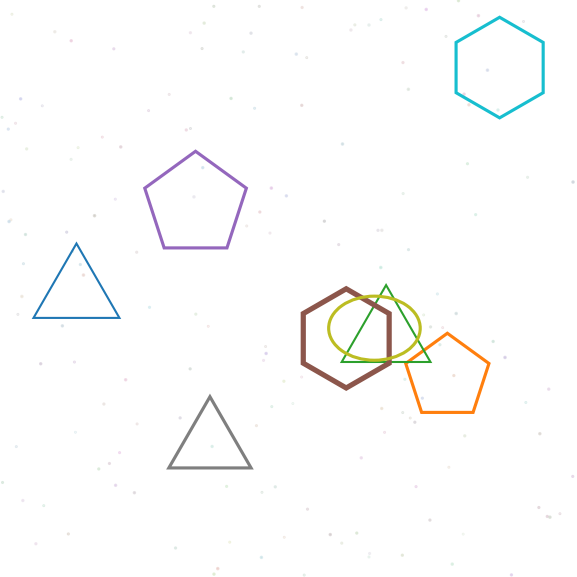[{"shape": "triangle", "thickness": 1, "radius": 0.43, "center": [0.132, 0.492]}, {"shape": "pentagon", "thickness": 1.5, "radius": 0.38, "center": [0.775, 0.346]}, {"shape": "triangle", "thickness": 1, "radius": 0.44, "center": [0.669, 0.417]}, {"shape": "pentagon", "thickness": 1.5, "radius": 0.46, "center": [0.339, 0.645]}, {"shape": "hexagon", "thickness": 2.5, "radius": 0.43, "center": [0.6, 0.413]}, {"shape": "triangle", "thickness": 1.5, "radius": 0.41, "center": [0.364, 0.23]}, {"shape": "oval", "thickness": 1.5, "radius": 0.4, "center": [0.648, 0.431]}, {"shape": "hexagon", "thickness": 1.5, "radius": 0.44, "center": [0.865, 0.882]}]